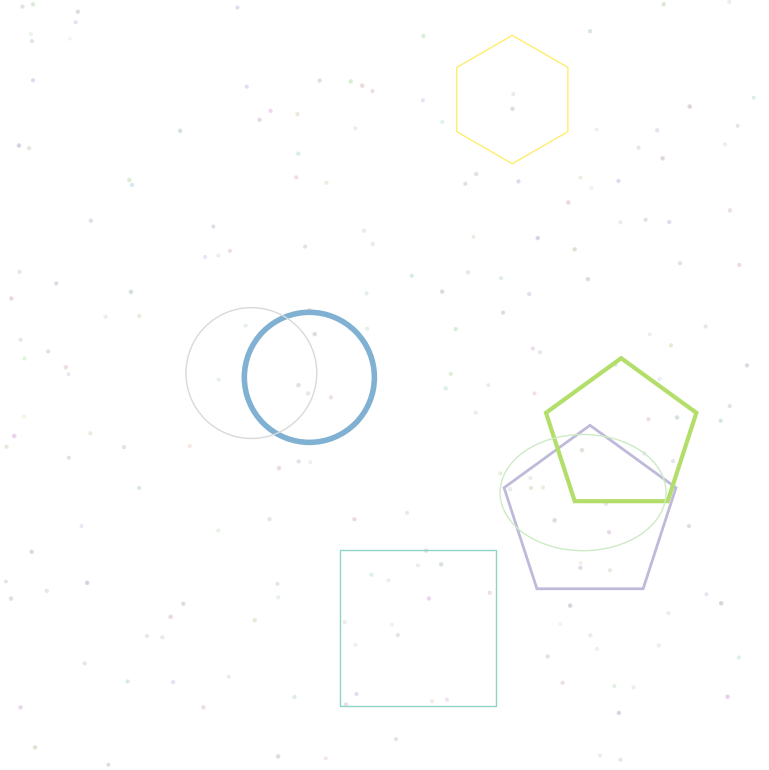[{"shape": "square", "thickness": 0.5, "radius": 0.51, "center": [0.543, 0.184]}, {"shape": "pentagon", "thickness": 1, "radius": 0.59, "center": [0.766, 0.33]}, {"shape": "circle", "thickness": 2, "radius": 0.42, "center": [0.402, 0.51]}, {"shape": "pentagon", "thickness": 1.5, "radius": 0.51, "center": [0.807, 0.432]}, {"shape": "circle", "thickness": 0.5, "radius": 0.42, "center": [0.326, 0.516]}, {"shape": "oval", "thickness": 0.5, "radius": 0.54, "center": [0.757, 0.36]}, {"shape": "hexagon", "thickness": 0.5, "radius": 0.42, "center": [0.665, 0.871]}]